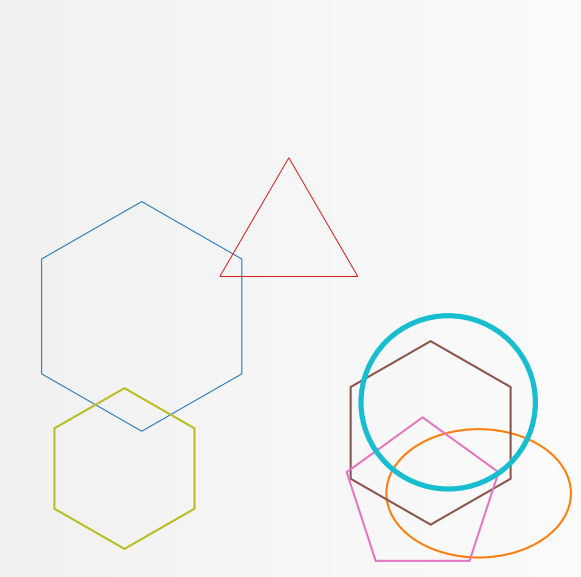[{"shape": "hexagon", "thickness": 0.5, "radius": 0.99, "center": [0.244, 0.451]}, {"shape": "oval", "thickness": 1, "radius": 0.79, "center": [0.823, 0.145]}, {"shape": "triangle", "thickness": 0.5, "radius": 0.69, "center": [0.497, 0.589]}, {"shape": "hexagon", "thickness": 1, "radius": 0.79, "center": [0.741, 0.25]}, {"shape": "pentagon", "thickness": 1, "radius": 0.69, "center": [0.727, 0.139]}, {"shape": "hexagon", "thickness": 1, "radius": 0.7, "center": [0.214, 0.188]}, {"shape": "circle", "thickness": 2.5, "radius": 0.75, "center": [0.771, 0.302]}]